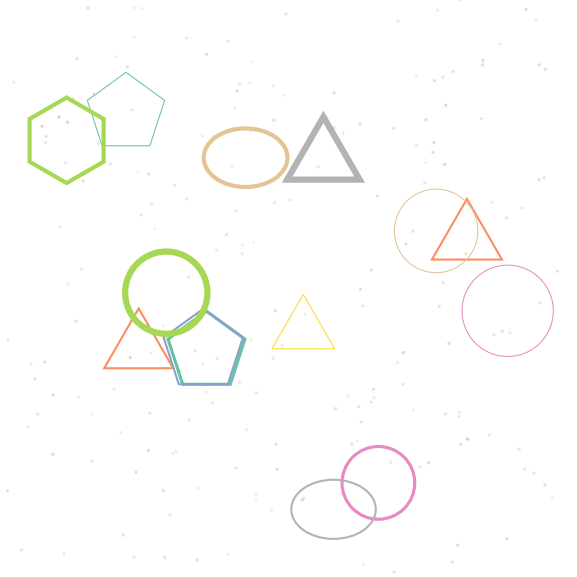[{"shape": "pentagon", "thickness": 0.5, "radius": 0.35, "center": [0.218, 0.804]}, {"shape": "pentagon", "thickness": 1.5, "radius": 0.35, "center": [0.357, 0.39]}, {"shape": "triangle", "thickness": 1, "radius": 0.35, "center": [0.809, 0.585]}, {"shape": "triangle", "thickness": 1, "radius": 0.35, "center": [0.24, 0.396]}, {"shape": "pentagon", "thickness": 1, "radius": 0.36, "center": [0.352, 0.392]}, {"shape": "circle", "thickness": 1.5, "radius": 0.31, "center": [0.655, 0.163]}, {"shape": "circle", "thickness": 0.5, "radius": 0.4, "center": [0.879, 0.461]}, {"shape": "circle", "thickness": 3, "radius": 0.36, "center": [0.288, 0.492]}, {"shape": "hexagon", "thickness": 2, "radius": 0.37, "center": [0.115, 0.756]}, {"shape": "triangle", "thickness": 0.5, "radius": 0.31, "center": [0.525, 0.427]}, {"shape": "circle", "thickness": 0.5, "radius": 0.36, "center": [0.755, 0.599]}, {"shape": "oval", "thickness": 2, "radius": 0.36, "center": [0.425, 0.726]}, {"shape": "triangle", "thickness": 3, "radius": 0.36, "center": [0.56, 0.724]}, {"shape": "oval", "thickness": 1, "radius": 0.37, "center": [0.578, 0.117]}]